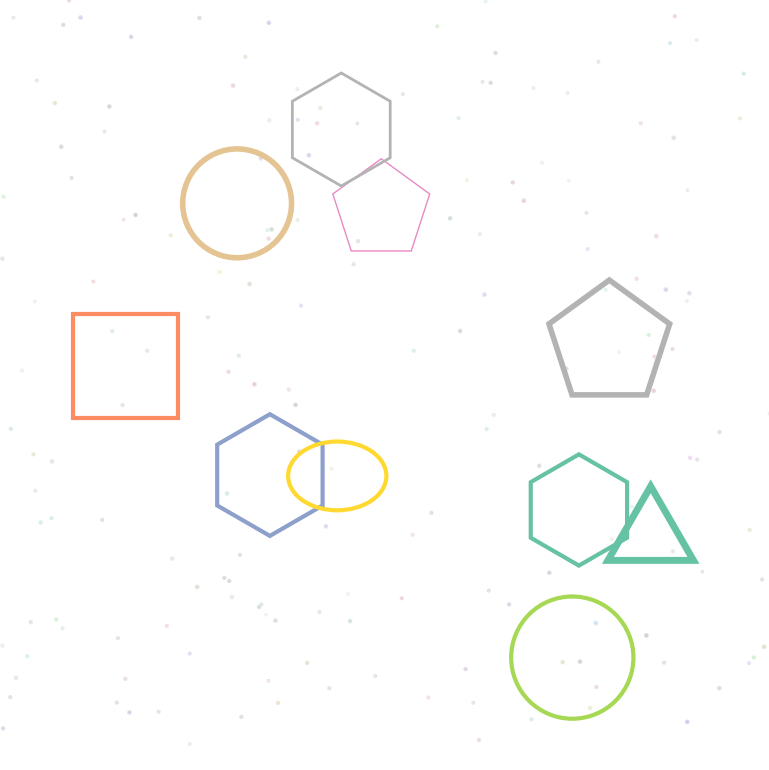[{"shape": "hexagon", "thickness": 1.5, "radius": 0.36, "center": [0.752, 0.338]}, {"shape": "triangle", "thickness": 2.5, "radius": 0.32, "center": [0.845, 0.304]}, {"shape": "square", "thickness": 1.5, "radius": 0.34, "center": [0.163, 0.525]}, {"shape": "hexagon", "thickness": 1.5, "radius": 0.4, "center": [0.351, 0.383]}, {"shape": "pentagon", "thickness": 0.5, "radius": 0.33, "center": [0.495, 0.728]}, {"shape": "circle", "thickness": 1.5, "radius": 0.4, "center": [0.743, 0.146]}, {"shape": "oval", "thickness": 1.5, "radius": 0.32, "center": [0.438, 0.382]}, {"shape": "circle", "thickness": 2, "radius": 0.35, "center": [0.308, 0.736]}, {"shape": "pentagon", "thickness": 2, "radius": 0.41, "center": [0.791, 0.554]}, {"shape": "hexagon", "thickness": 1, "radius": 0.37, "center": [0.443, 0.832]}]